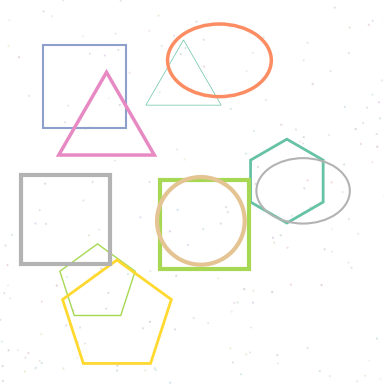[{"shape": "triangle", "thickness": 0.5, "radius": 0.56, "center": [0.477, 0.783]}, {"shape": "hexagon", "thickness": 2, "radius": 0.54, "center": [0.745, 0.53]}, {"shape": "oval", "thickness": 2.5, "radius": 0.67, "center": [0.57, 0.843]}, {"shape": "square", "thickness": 1.5, "radius": 0.54, "center": [0.22, 0.776]}, {"shape": "triangle", "thickness": 2.5, "radius": 0.72, "center": [0.277, 0.669]}, {"shape": "pentagon", "thickness": 1, "radius": 0.51, "center": [0.253, 0.264]}, {"shape": "square", "thickness": 3, "radius": 0.58, "center": [0.531, 0.416]}, {"shape": "pentagon", "thickness": 2, "radius": 0.74, "center": [0.304, 0.176]}, {"shape": "circle", "thickness": 3, "radius": 0.57, "center": [0.522, 0.426]}, {"shape": "square", "thickness": 3, "radius": 0.58, "center": [0.17, 0.43]}, {"shape": "oval", "thickness": 1.5, "radius": 0.61, "center": [0.787, 0.504]}]